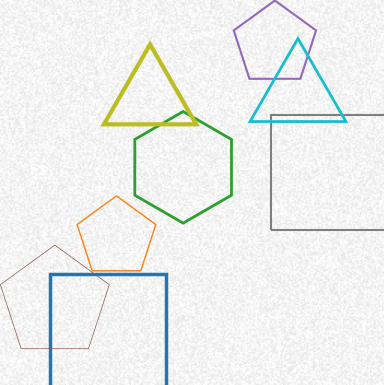[{"shape": "square", "thickness": 2.5, "radius": 0.75, "center": [0.28, 0.138]}, {"shape": "pentagon", "thickness": 1, "radius": 0.54, "center": [0.303, 0.384]}, {"shape": "hexagon", "thickness": 2, "radius": 0.72, "center": [0.476, 0.565]}, {"shape": "pentagon", "thickness": 1.5, "radius": 0.56, "center": [0.714, 0.886]}, {"shape": "pentagon", "thickness": 0.5, "radius": 0.74, "center": [0.142, 0.215]}, {"shape": "square", "thickness": 1.5, "radius": 0.75, "center": [0.854, 0.552]}, {"shape": "triangle", "thickness": 3, "radius": 0.69, "center": [0.39, 0.746]}, {"shape": "triangle", "thickness": 2, "radius": 0.72, "center": [0.774, 0.756]}]